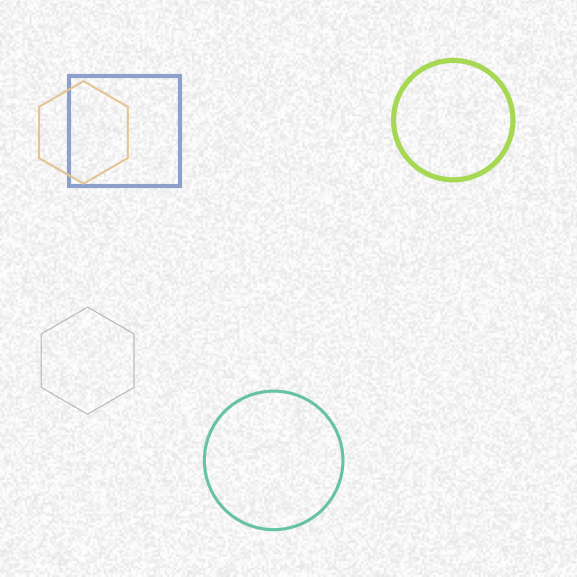[{"shape": "circle", "thickness": 1.5, "radius": 0.6, "center": [0.474, 0.202]}, {"shape": "square", "thickness": 2, "radius": 0.48, "center": [0.216, 0.772]}, {"shape": "circle", "thickness": 2.5, "radius": 0.52, "center": [0.785, 0.791]}, {"shape": "hexagon", "thickness": 1, "radius": 0.44, "center": [0.144, 0.77]}, {"shape": "hexagon", "thickness": 0.5, "radius": 0.46, "center": [0.152, 0.375]}]